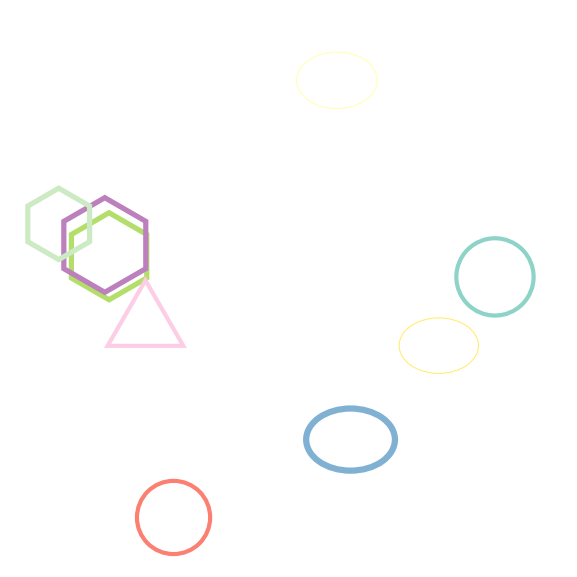[{"shape": "circle", "thickness": 2, "radius": 0.33, "center": [0.857, 0.52]}, {"shape": "oval", "thickness": 0.5, "radius": 0.35, "center": [0.583, 0.86]}, {"shape": "circle", "thickness": 2, "radius": 0.32, "center": [0.301, 0.103]}, {"shape": "oval", "thickness": 3, "radius": 0.38, "center": [0.607, 0.238]}, {"shape": "hexagon", "thickness": 2.5, "radius": 0.38, "center": [0.189, 0.555]}, {"shape": "triangle", "thickness": 2, "radius": 0.38, "center": [0.252, 0.438]}, {"shape": "hexagon", "thickness": 2.5, "radius": 0.41, "center": [0.181, 0.575]}, {"shape": "hexagon", "thickness": 2.5, "radius": 0.31, "center": [0.102, 0.611]}, {"shape": "oval", "thickness": 0.5, "radius": 0.34, "center": [0.76, 0.401]}]